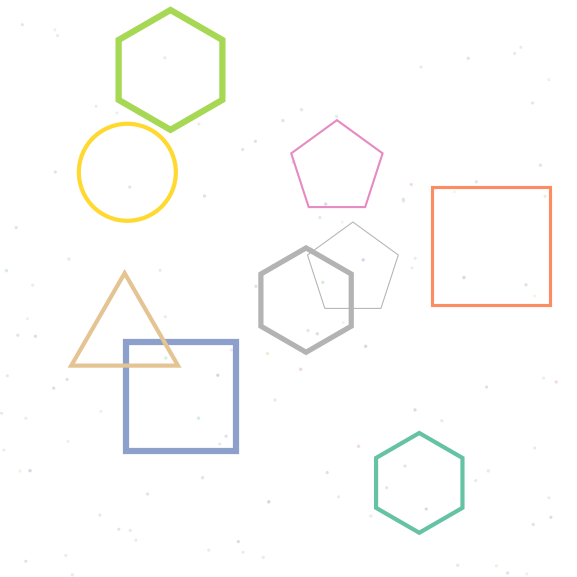[{"shape": "hexagon", "thickness": 2, "radius": 0.43, "center": [0.726, 0.163]}, {"shape": "square", "thickness": 1.5, "radius": 0.51, "center": [0.85, 0.573]}, {"shape": "square", "thickness": 3, "radius": 0.47, "center": [0.313, 0.313]}, {"shape": "pentagon", "thickness": 1, "radius": 0.42, "center": [0.583, 0.708]}, {"shape": "hexagon", "thickness": 3, "radius": 0.52, "center": [0.295, 0.878]}, {"shape": "circle", "thickness": 2, "radius": 0.42, "center": [0.22, 0.701]}, {"shape": "triangle", "thickness": 2, "radius": 0.53, "center": [0.216, 0.419]}, {"shape": "hexagon", "thickness": 2.5, "radius": 0.45, "center": [0.53, 0.479]}, {"shape": "pentagon", "thickness": 0.5, "radius": 0.41, "center": [0.611, 0.532]}]